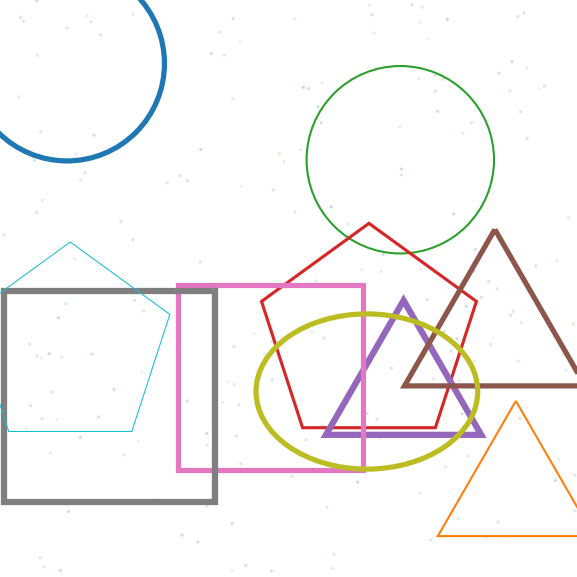[{"shape": "circle", "thickness": 2.5, "radius": 0.84, "center": [0.116, 0.889]}, {"shape": "triangle", "thickness": 1, "radius": 0.78, "center": [0.893, 0.149]}, {"shape": "circle", "thickness": 1, "radius": 0.81, "center": [0.693, 0.723]}, {"shape": "pentagon", "thickness": 1.5, "radius": 0.98, "center": [0.639, 0.417]}, {"shape": "triangle", "thickness": 3, "radius": 0.78, "center": [0.699, 0.324]}, {"shape": "triangle", "thickness": 2.5, "radius": 0.9, "center": [0.857, 0.421]}, {"shape": "square", "thickness": 2.5, "radius": 0.8, "center": [0.468, 0.346]}, {"shape": "square", "thickness": 3, "radius": 0.91, "center": [0.189, 0.313]}, {"shape": "oval", "thickness": 2.5, "radius": 0.96, "center": [0.635, 0.321]}, {"shape": "pentagon", "thickness": 0.5, "radius": 0.91, "center": [0.122, 0.399]}]